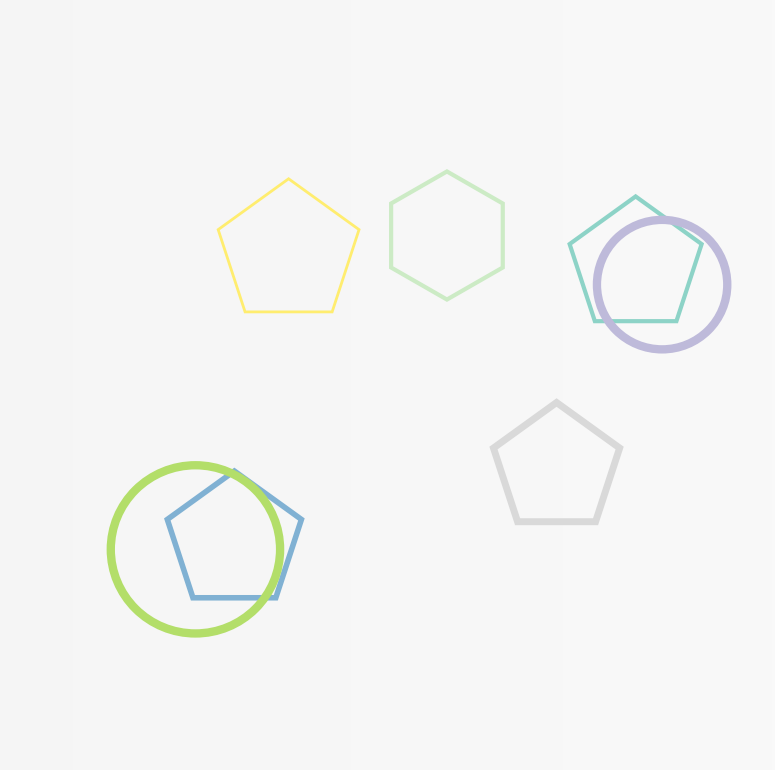[{"shape": "pentagon", "thickness": 1.5, "radius": 0.45, "center": [0.82, 0.655]}, {"shape": "circle", "thickness": 3, "radius": 0.42, "center": [0.854, 0.63]}, {"shape": "pentagon", "thickness": 2, "radius": 0.45, "center": [0.302, 0.297]}, {"shape": "circle", "thickness": 3, "radius": 0.55, "center": [0.252, 0.287]}, {"shape": "pentagon", "thickness": 2.5, "radius": 0.43, "center": [0.718, 0.392]}, {"shape": "hexagon", "thickness": 1.5, "radius": 0.42, "center": [0.577, 0.694]}, {"shape": "pentagon", "thickness": 1, "radius": 0.48, "center": [0.372, 0.672]}]